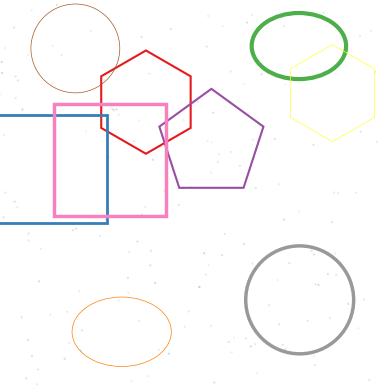[{"shape": "hexagon", "thickness": 1.5, "radius": 0.67, "center": [0.379, 0.735]}, {"shape": "square", "thickness": 2, "radius": 0.7, "center": [0.137, 0.56]}, {"shape": "oval", "thickness": 3, "radius": 0.61, "center": [0.776, 0.88]}, {"shape": "pentagon", "thickness": 1.5, "radius": 0.71, "center": [0.549, 0.627]}, {"shape": "oval", "thickness": 0.5, "radius": 0.64, "center": [0.316, 0.138]}, {"shape": "hexagon", "thickness": 0.5, "radius": 0.63, "center": [0.863, 0.758]}, {"shape": "circle", "thickness": 0.5, "radius": 0.58, "center": [0.196, 0.874]}, {"shape": "square", "thickness": 2.5, "radius": 0.72, "center": [0.286, 0.584]}, {"shape": "circle", "thickness": 2.5, "radius": 0.7, "center": [0.778, 0.221]}]